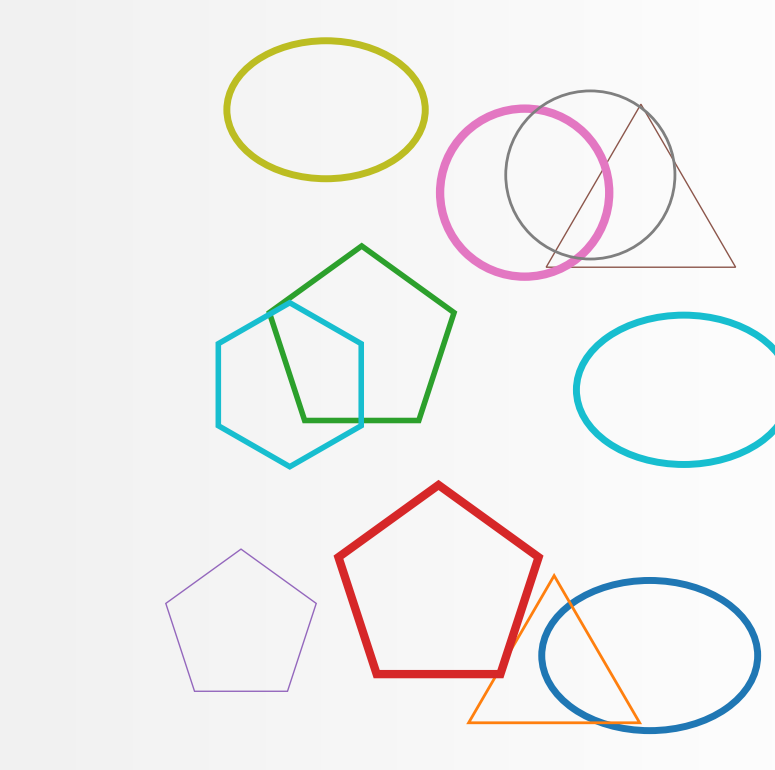[{"shape": "oval", "thickness": 2.5, "radius": 0.7, "center": [0.838, 0.149]}, {"shape": "triangle", "thickness": 1, "radius": 0.64, "center": [0.715, 0.125]}, {"shape": "pentagon", "thickness": 2, "radius": 0.63, "center": [0.467, 0.555]}, {"shape": "pentagon", "thickness": 3, "radius": 0.68, "center": [0.566, 0.234]}, {"shape": "pentagon", "thickness": 0.5, "radius": 0.51, "center": [0.311, 0.185]}, {"shape": "triangle", "thickness": 0.5, "radius": 0.71, "center": [0.827, 0.724]}, {"shape": "circle", "thickness": 3, "radius": 0.55, "center": [0.677, 0.75]}, {"shape": "circle", "thickness": 1, "radius": 0.55, "center": [0.762, 0.773]}, {"shape": "oval", "thickness": 2.5, "radius": 0.64, "center": [0.421, 0.857]}, {"shape": "hexagon", "thickness": 2, "radius": 0.53, "center": [0.374, 0.5]}, {"shape": "oval", "thickness": 2.5, "radius": 0.69, "center": [0.882, 0.494]}]